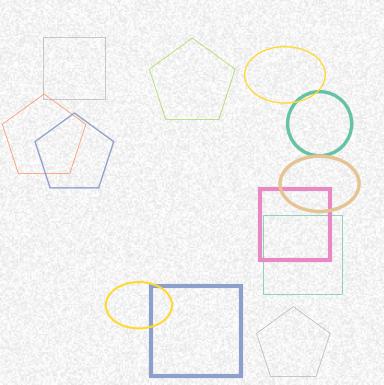[{"shape": "square", "thickness": 0.5, "radius": 0.52, "center": [0.786, 0.339]}, {"shape": "circle", "thickness": 2.5, "radius": 0.42, "center": [0.83, 0.679]}, {"shape": "pentagon", "thickness": 0.5, "radius": 0.57, "center": [0.115, 0.642]}, {"shape": "square", "thickness": 3, "radius": 0.58, "center": [0.509, 0.141]}, {"shape": "pentagon", "thickness": 1, "radius": 0.54, "center": [0.193, 0.599]}, {"shape": "square", "thickness": 3, "radius": 0.46, "center": [0.766, 0.417]}, {"shape": "pentagon", "thickness": 0.5, "radius": 0.59, "center": [0.499, 0.784]}, {"shape": "oval", "thickness": 1, "radius": 0.52, "center": [0.74, 0.806]}, {"shape": "oval", "thickness": 1.5, "radius": 0.43, "center": [0.361, 0.207]}, {"shape": "oval", "thickness": 2.5, "radius": 0.51, "center": [0.83, 0.523]}, {"shape": "square", "thickness": 0.5, "radius": 0.4, "center": [0.192, 0.824]}, {"shape": "pentagon", "thickness": 0.5, "radius": 0.5, "center": [0.762, 0.103]}]